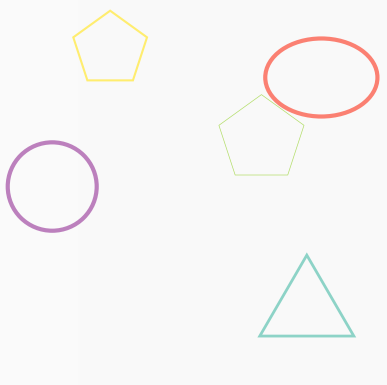[{"shape": "triangle", "thickness": 2, "radius": 0.7, "center": [0.792, 0.197]}, {"shape": "oval", "thickness": 3, "radius": 0.72, "center": [0.829, 0.799]}, {"shape": "pentagon", "thickness": 0.5, "radius": 0.58, "center": [0.675, 0.639]}, {"shape": "circle", "thickness": 3, "radius": 0.57, "center": [0.135, 0.516]}, {"shape": "pentagon", "thickness": 1.5, "radius": 0.5, "center": [0.284, 0.872]}]